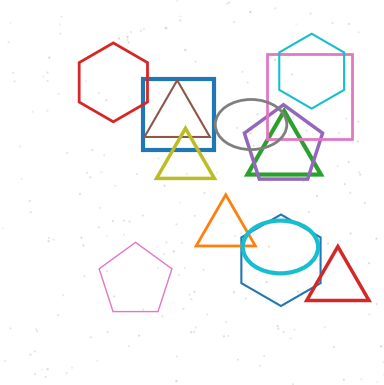[{"shape": "square", "thickness": 3, "radius": 0.46, "center": [0.463, 0.703]}, {"shape": "hexagon", "thickness": 1.5, "radius": 0.59, "center": [0.73, 0.324]}, {"shape": "triangle", "thickness": 2, "radius": 0.44, "center": [0.586, 0.405]}, {"shape": "triangle", "thickness": 3, "radius": 0.55, "center": [0.738, 0.602]}, {"shape": "triangle", "thickness": 2.5, "radius": 0.47, "center": [0.878, 0.266]}, {"shape": "hexagon", "thickness": 2, "radius": 0.51, "center": [0.294, 0.786]}, {"shape": "pentagon", "thickness": 2.5, "radius": 0.53, "center": [0.736, 0.621]}, {"shape": "triangle", "thickness": 1.5, "radius": 0.49, "center": [0.46, 0.693]}, {"shape": "square", "thickness": 2, "radius": 0.55, "center": [0.803, 0.75]}, {"shape": "pentagon", "thickness": 1, "radius": 0.5, "center": [0.352, 0.271]}, {"shape": "oval", "thickness": 2, "radius": 0.46, "center": [0.652, 0.677]}, {"shape": "triangle", "thickness": 2.5, "radius": 0.43, "center": [0.482, 0.58]}, {"shape": "oval", "thickness": 3, "radius": 0.49, "center": [0.728, 0.358]}, {"shape": "hexagon", "thickness": 1.5, "radius": 0.49, "center": [0.81, 0.815]}]